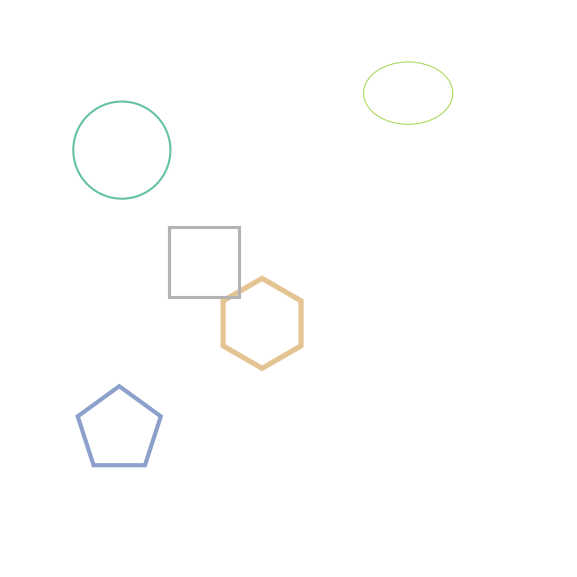[{"shape": "circle", "thickness": 1, "radius": 0.42, "center": [0.211, 0.739]}, {"shape": "pentagon", "thickness": 2, "radius": 0.38, "center": [0.206, 0.255]}, {"shape": "oval", "thickness": 0.5, "radius": 0.39, "center": [0.707, 0.838]}, {"shape": "hexagon", "thickness": 2.5, "radius": 0.39, "center": [0.454, 0.439]}, {"shape": "square", "thickness": 1.5, "radius": 0.3, "center": [0.354, 0.546]}]